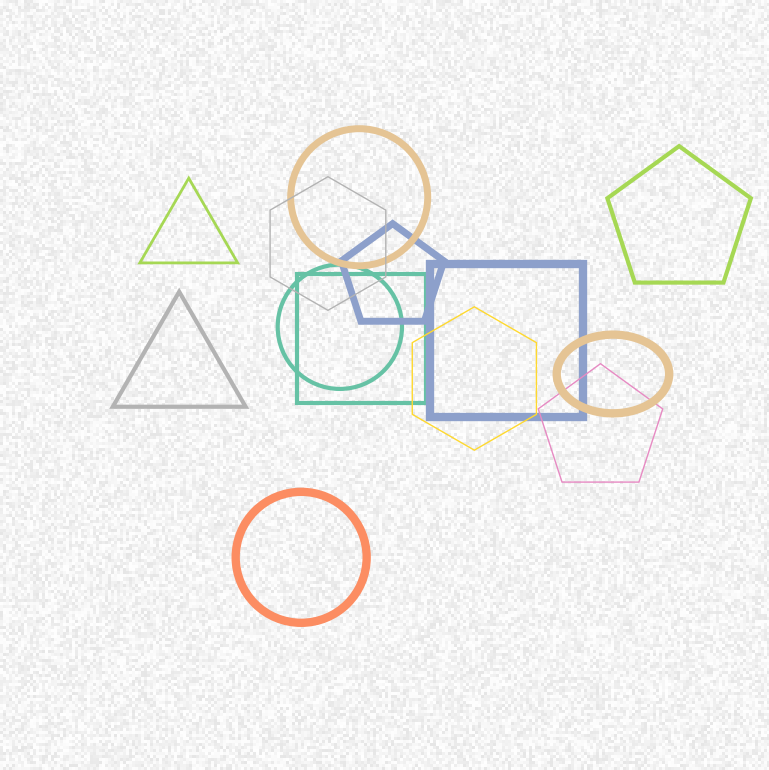[{"shape": "circle", "thickness": 1.5, "radius": 0.4, "center": [0.441, 0.576]}, {"shape": "square", "thickness": 1.5, "radius": 0.42, "center": [0.47, 0.561]}, {"shape": "circle", "thickness": 3, "radius": 0.43, "center": [0.391, 0.276]}, {"shape": "pentagon", "thickness": 2.5, "radius": 0.35, "center": [0.51, 0.639]}, {"shape": "square", "thickness": 3, "radius": 0.5, "center": [0.658, 0.557]}, {"shape": "pentagon", "thickness": 0.5, "radius": 0.42, "center": [0.78, 0.443]}, {"shape": "pentagon", "thickness": 1.5, "radius": 0.49, "center": [0.882, 0.712]}, {"shape": "triangle", "thickness": 1, "radius": 0.37, "center": [0.245, 0.695]}, {"shape": "hexagon", "thickness": 0.5, "radius": 0.47, "center": [0.616, 0.508]}, {"shape": "oval", "thickness": 3, "radius": 0.37, "center": [0.796, 0.514]}, {"shape": "circle", "thickness": 2.5, "radius": 0.44, "center": [0.466, 0.744]}, {"shape": "triangle", "thickness": 1.5, "radius": 0.5, "center": [0.233, 0.522]}, {"shape": "hexagon", "thickness": 0.5, "radius": 0.43, "center": [0.426, 0.684]}]